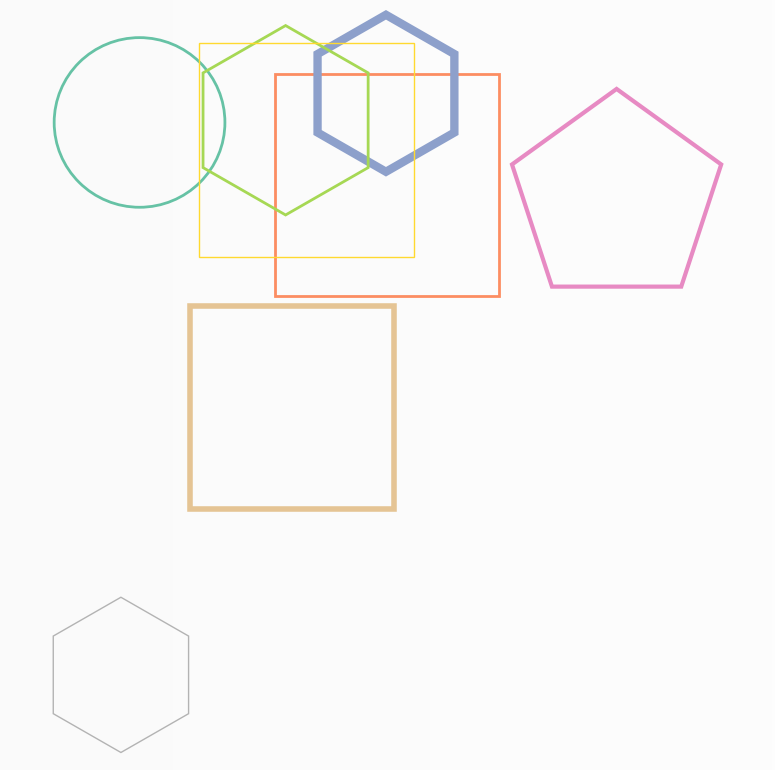[{"shape": "circle", "thickness": 1, "radius": 0.55, "center": [0.18, 0.841]}, {"shape": "square", "thickness": 1, "radius": 0.72, "center": [0.499, 0.76]}, {"shape": "hexagon", "thickness": 3, "radius": 0.51, "center": [0.498, 0.879]}, {"shape": "pentagon", "thickness": 1.5, "radius": 0.71, "center": [0.796, 0.743]}, {"shape": "hexagon", "thickness": 1, "radius": 0.61, "center": [0.369, 0.844]}, {"shape": "square", "thickness": 0.5, "radius": 0.69, "center": [0.396, 0.805]}, {"shape": "square", "thickness": 2, "radius": 0.66, "center": [0.376, 0.471]}, {"shape": "hexagon", "thickness": 0.5, "radius": 0.5, "center": [0.156, 0.124]}]